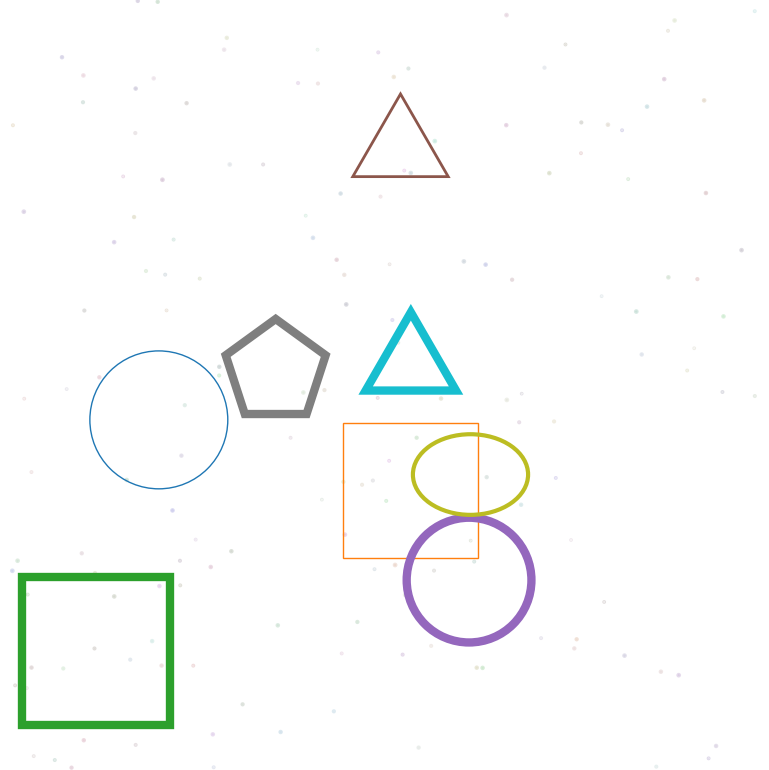[{"shape": "circle", "thickness": 0.5, "radius": 0.45, "center": [0.206, 0.455]}, {"shape": "square", "thickness": 0.5, "radius": 0.44, "center": [0.533, 0.364]}, {"shape": "square", "thickness": 3, "radius": 0.48, "center": [0.125, 0.155]}, {"shape": "circle", "thickness": 3, "radius": 0.41, "center": [0.609, 0.247]}, {"shape": "triangle", "thickness": 1, "radius": 0.36, "center": [0.52, 0.806]}, {"shape": "pentagon", "thickness": 3, "radius": 0.34, "center": [0.358, 0.518]}, {"shape": "oval", "thickness": 1.5, "radius": 0.37, "center": [0.611, 0.384]}, {"shape": "triangle", "thickness": 3, "radius": 0.34, "center": [0.534, 0.527]}]